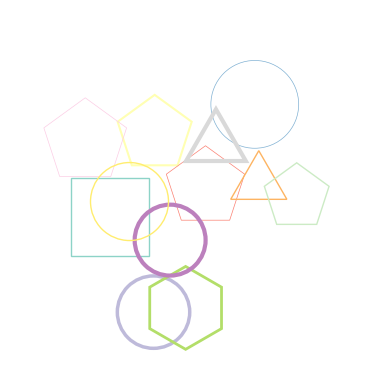[{"shape": "square", "thickness": 1, "radius": 0.51, "center": [0.285, 0.438]}, {"shape": "pentagon", "thickness": 1.5, "radius": 0.51, "center": [0.402, 0.652]}, {"shape": "circle", "thickness": 2.5, "radius": 0.47, "center": [0.399, 0.189]}, {"shape": "pentagon", "thickness": 0.5, "radius": 0.53, "center": [0.534, 0.515]}, {"shape": "circle", "thickness": 0.5, "radius": 0.57, "center": [0.662, 0.729]}, {"shape": "triangle", "thickness": 1, "radius": 0.42, "center": [0.672, 0.524]}, {"shape": "hexagon", "thickness": 2, "radius": 0.54, "center": [0.482, 0.2]}, {"shape": "pentagon", "thickness": 0.5, "radius": 0.56, "center": [0.221, 0.633]}, {"shape": "triangle", "thickness": 3, "radius": 0.45, "center": [0.561, 0.627]}, {"shape": "circle", "thickness": 3, "radius": 0.46, "center": [0.442, 0.376]}, {"shape": "pentagon", "thickness": 1, "radius": 0.44, "center": [0.771, 0.489]}, {"shape": "circle", "thickness": 1, "radius": 0.51, "center": [0.336, 0.477]}]